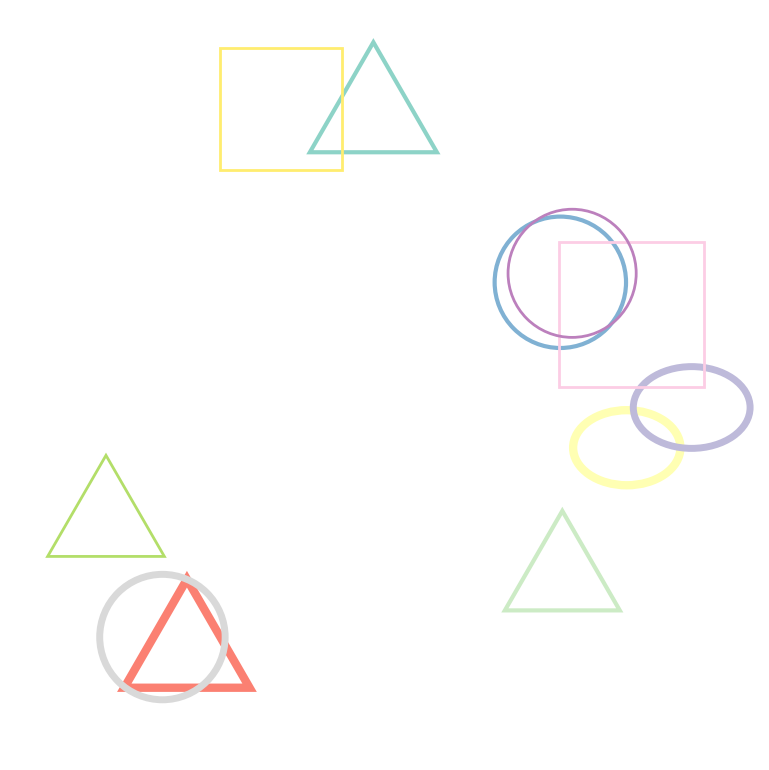[{"shape": "triangle", "thickness": 1.5, "radius": 0.48, "center": [0.485, 0.85]}, {"shape": "oval", "thickness": 3, "radius": 0.35, "center": [0.814, 0.419]}, {"shape": "oval", "thickness": 2.5, "radius": 0.38, "center": [0.898, 0.471]}, {"shape": "triangle", "thickness": 3, "radius": 0.47, "center": [0.243, 0.154]}, {"shape": "circle", "thickness": 1.5, "radius": 0.43, "center": [0.728, 0.633]}, {"shape": "triangle", "thickness": 1, "radius": 0.44, "center": [0.138, 0.321]}, {"shape": "square", "thickness": 1, "radius": 0.47, "center": [0.82, 0.592]}, {"shape": "circle", "thickness": 2.5, "radius": 0.41, "center": [0.211, 0.173]}, {"shape": "circle", "thickness": 1, "radius": 0.42, "center": [0.743, 0.645]}, {"shape": "triangle", "thickness": 1.5, "radius": 0.43, "center": [0.73, 0.25]}, {"shape": "square", "thickness": 1, "radius": 0.4, "center": [0.365, 0.858]}]